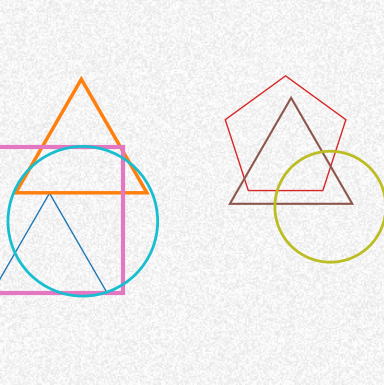[{"shape": "triangle", "thickness": 1, "radius": 0.87, "center": [0.129, 0.325]}, {"shape": "triangle", "thickness": 2.5, "radius": 0.98, "center": [0.211, 0.598]}, {"shape": "pentagon", "thickness": 1, "radius": 0.82, "center": [0.742, 0.638]}, {"shape": "triangle", "thickness": 1.5, "radius": 0.92, "center": [0.756, 0.562]}, {"shape": "square", "thickness": 3, "radius": 0.95, "center": [0.13, 0.429]}, {"shape": "circle", "thickness": 2, "radius": 0.72, "center": [0.858, 0.463]}, {"shape": "circle", "thickness": 2, "radius": 0.97, "center": [0.215, 0.425]}]